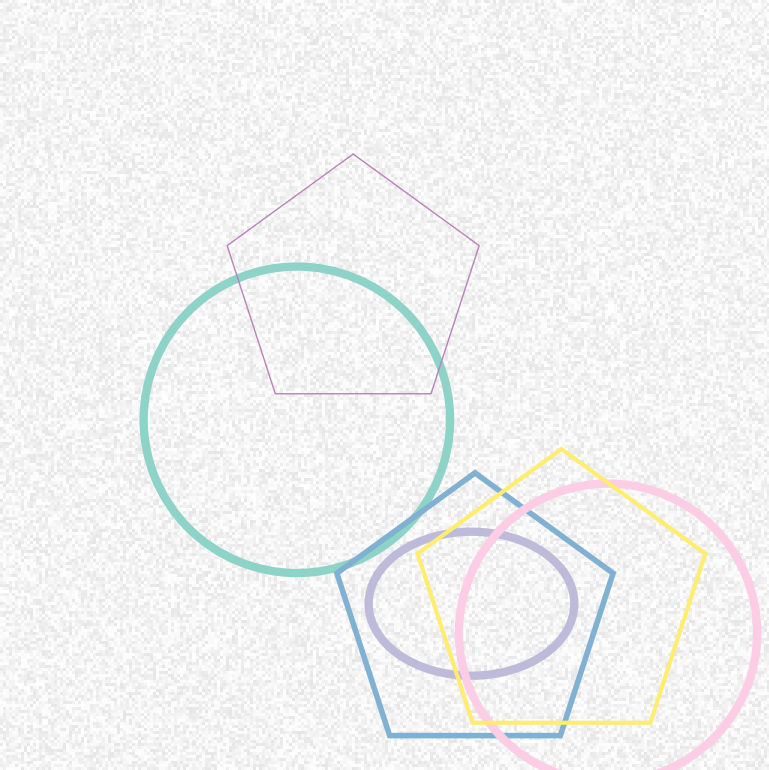[{"shape": "circle", "thickness": 3, "radius": 0.99, "center": [0.386, 0.455]}, {"shape": "oval", "thickness": 3, "radius": 0.67, "center": [0.612, 0.216]}, {"shape": "pentagon", "thickness": 2, "radius": 0.94, "center": [0.617, 0.197]}, {"shape": "circle", "thickness": 3, "radius": 0.97, "center": [0.79, 0.178]}, {"shape": "pentagon", "thickness": 0.5, "radius": 0.86, "center": [0.459, 0.628]}, {"shape": "pentagon", "thickness": 1.5, "radius": 0.98, "center": [0.729, 0.22]}]